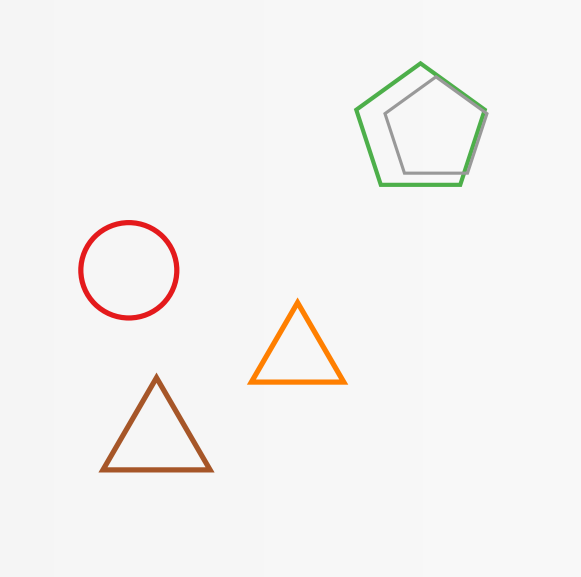[{"shape": "circle", "thickness": 2.5, "radius": 0.41, "center": [0.222, 0.531]}, {"shape": "pentagon", "thickness": 2, "radius": 0.58, "center": [0.723, 0.773]}, {"shape": "triangle", "thickness": 2.5, "radius": 0.46, "center": [0.512, 0.383]}, {"shape": "triangle", "thickness": 2.5, "radius": 0.53, "center": [0.269, 0.239]}, {"shape": "pentagon", "thickness": 1.5, "radius": 0.46, "center": [0.75, 0.774]}]